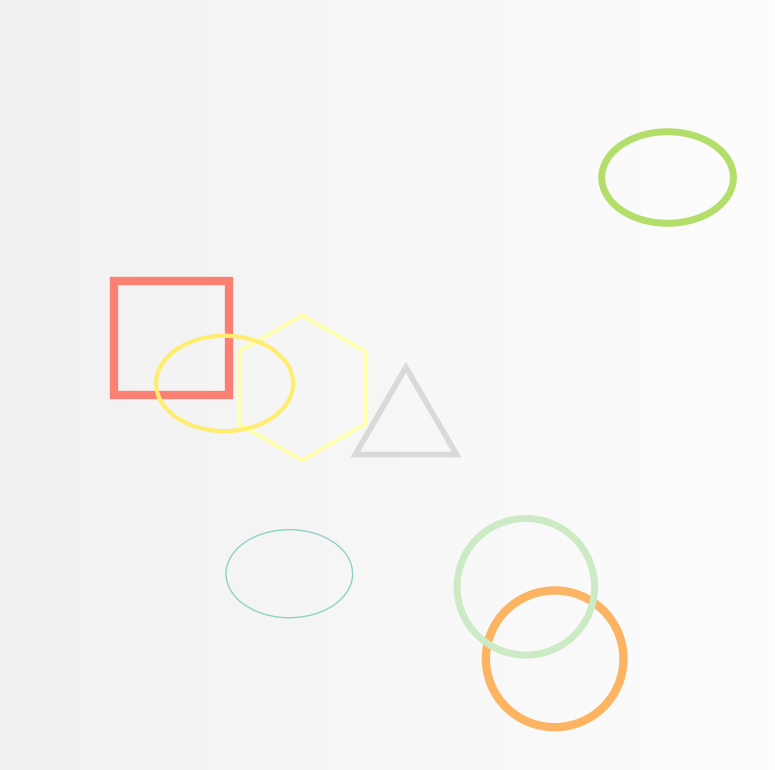[{"shape": "oval", "thickness": 0.5, "radius": 0.41, "center": [0.373, 0.255]}, {"shape": "hexagon", "thickness": 1.5, "radius": 0.47, "center": [0.39, 0.496]}, {"shape": "square", "thickness": 3, "radius": 0.37, "center": [0.221, 0.561]}, {"shape": "circle", "thickness": 3, "radius": 0.44, "center": [0.716, 0.144]}, {"shape": "oval", "thickness": 2.5, "radius": 0.42, "center": [0.861, 0.769]}, {"shape": "triangle", "thickness": 2, "radius": 0.38, "center": [0.524, 0.447]}, {"shape": "circle", "thickness": 2.5, "radius": 0.44, "center": [0.679, 0.238]}, {"shape": "oval", "thickness": 1.5, "radius": 0.44, "center": [0.29, 0.502]}]